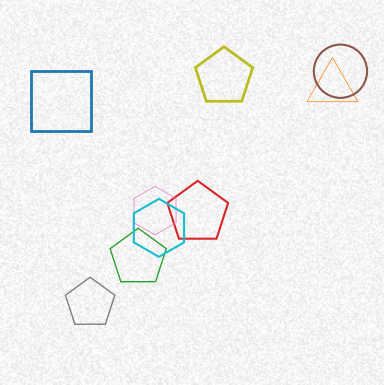[{"shape": "square", "thickness": 2, "radius": 0.39, "center": [0.159, 0.739]}, {"shape": "triangle", "thickness": 0.5, "radius": 0.38, "center": [0.864, 0.774]}, {"shape": "pentagon", "thickness": 1, "radius": 0.38, "center": [0.359, 0.33]}, {"shape": "pentagon", "thickness": 1.5, "radius": 0.42, "center": [0.514, 0.447]}, {"shape": "circle", "thickness": 1.5, "radius": 0.35, "center": [0.884, 0.815]}, {"shape": "hexagon", "thickness": 0.5, "radius": 0.32, "center": [0.403, 0.453]}, {"shape": "pentagon", "thickness": 1, "radius": 0.34, "center": [0.234, 0.212]}, {"shape": "pentagon", "thickness": 2, "radius": 0.39, "center": [0.582, 0.8]}, {"shape": "hexagon", "thickness": 1.5, "radius": 0.38, "center": [0.413, 0.408]}]